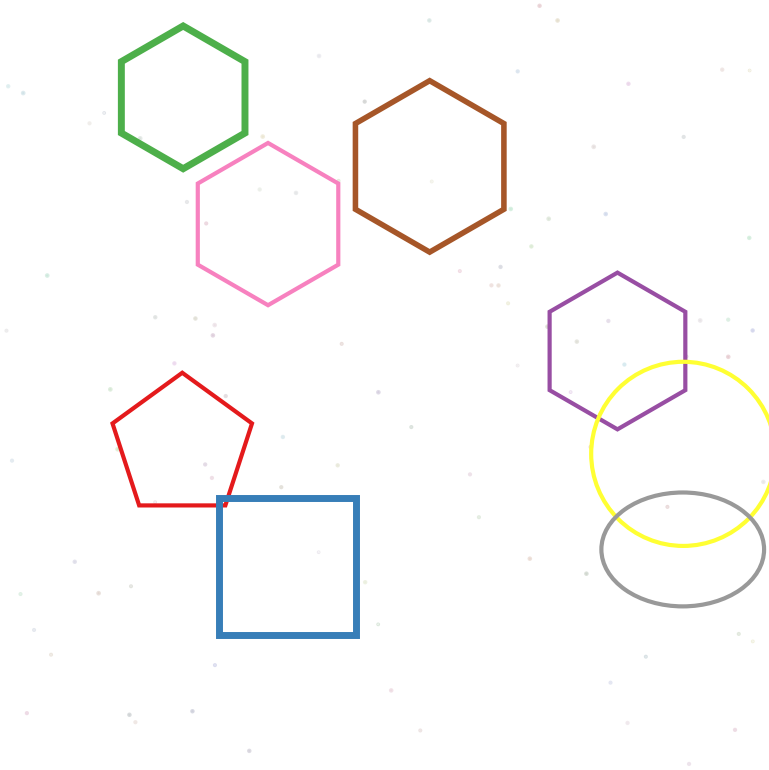[{"shape": "pentagon", "thickness": 1.5, "radius": 0.48, "center": [0.237, 0.421]}, {"shape": "square", "thickness": 2.5, "radius": 0.44, "center": [0.373, 0.265]}, {"shape": "hexagon", "thickness": 2.5, "radius": 0.46, "center": [0.238, 0.874]}, {"shape": "hexagon", "thickness": 1.5, "radius": 0.51, "center": [0.802, 0.544]}, {"shape": "circle", "thickness": 1.5, "radius": 0.6, "center": [0.887, 0.411]}, {"shape": "hexagon", "thickness": 2, "radius": 0.56, "center": [0.558, 0.784]}, {"shape": "hexagon", "thickness": 1.5, "radius": 0.53, "center": [0.348, 0.709]}, {"shape": "oval", "thickness": 1.5, "radius": 0.53, "center": [0.887, 0.286]}]